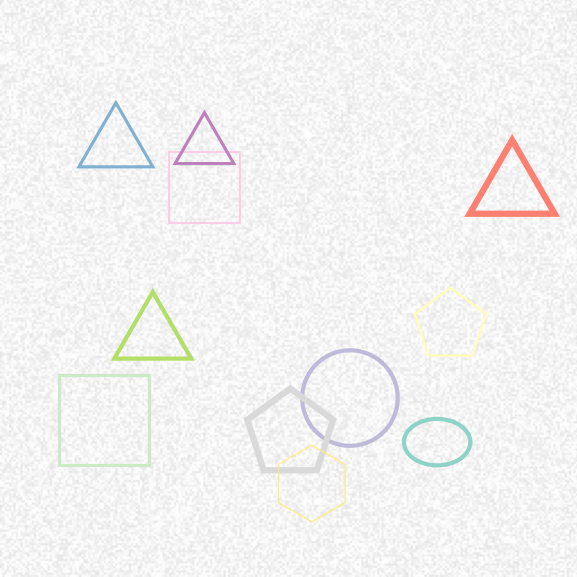[{"shape": "oval", "thickness": 2, "radius": 0.29, "center": [0.757, 0.234]}, {"shape": "pentagon", "thickness": 1, "radius": 0.32, "center": [0.78, 0.436]}, {"shape": "circle", "thickness": 2, "radius": 0.41, "center": [0.606, 0.31]}, {"shape": "triangle", "thickness": 3, "radius": 0.43, "center": [0.887, 0.672]}, {"shape": "triangle", "thickness": 1.5, "radius": 0.37, "center": [0.201, 0.747]}, {"shape": "triangle", "thickness": 2, "radius": 0.38, "center": [0.265, 0.417]}, {"shape": "square", "thickness": 1, "radius": 0.31, "center": [0.354, 0.674]}, {"shape": "pentagon", "thickness": 3, "radius": 0.39, "center": [0.503, 0.248]}, {"shape": "triangle", "thickness": 1.5, "radius": 0.29, "center": [0.354, 0.745]}, {"shape": "square", "thickness": 1.5, "radius": 0.39, "center": [0.18, 0.272]}, {"shape": "hexagon", "thickness": 0.5, "radius": 0.33, "center": [0.54, 0.162]}]